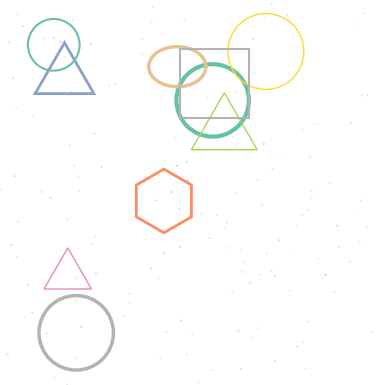[{"shape": "circle", "thickness": 1.5, "radius": 0.34, "center": [0.14, 0.884]}, {"shape": "circle", "thickness": 3, "radius": 0.47, "center": [0.552, 0.739]}, {"shape": "hexagon", "thickness": 2, "radius": 0.41, "center": [0.426, 0.478]}, {"shape": "triangle", "thickness": 2, "radius": 0.44, "center": [0.168, 0.801]}, {"shape": "triangle", "thickness": 1, "radius": 0.36, "center": [0.176, 0.285]}, {"shape": "triangle", "thickness": 1, "radius": 0.49, "center": [0.583, 0.66]}, {"shape": "circle", "thickness": 1, "radius": 0.49, "center": [0.691, 0.866]}, {"shape": "oval", "thickness": 2.5, "radius": 0.37, "center": [0.46, 0.827]}, {"shape": "circle", "thickness": 2.5, "radius": 0.48, "center": [0.198, 0.136]}, {"shape": "square", "thickness": 1.5, "radius": 0.45, "center": [0.557, 0.782]}]